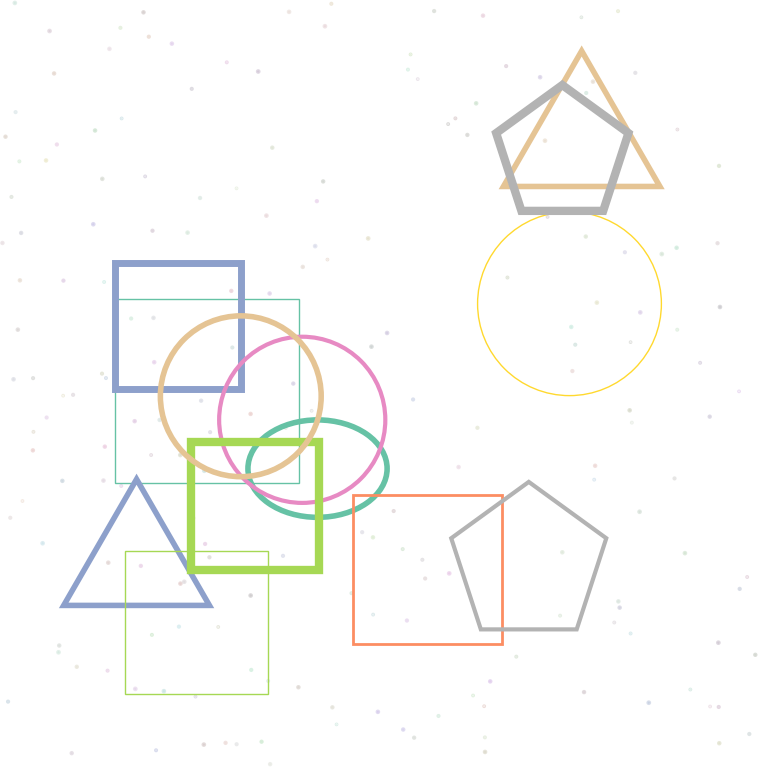[{"shape": "oval", "thickness": 2, "radius": 0.45, "center": [0.412, 0.391]}, {"shape": "square", "thickness": 0.5, "radius": 0.6, "center": [0.269, 0.492]}, {"shape": "square", "thickness": 1, "radius": 0.48, "center": [0.555, 0.26]}, {"shape": "triangle", "thickness": 2, "radius": 0.55, "center": [0.177, 0.268]}, {"shape": "square", "thickness": 2.5, "radius": 0.41, "center": [0.231, 0.577]}, {"shape": "circle", "thickness": 1.5, "radius": 0.54, "center": [0.393, 0.455]}, {"shape": "square", "thickness": 0.5, "radius": 0.46, "center": [0.255, 0.192]}, {"shape": "square", "thickness": 3, "radius": 0.42, "center": [0.331, 0.343]}, {"shape": "circle", "thickness": 0.5, "radius": 0.6, "center": [0.74, 0.606]}, {"shape": "circle", "thickness": 2, "radius": 0.52, "center": [0.313, 0.485]}, {"shape": "triangle", "thickness": 2, "radius": 0.59, "center": [0.755, 0.816]}, {"shape": "pentagon", "thickness": 3, "radius": 0.45, "center": [0.73, 0.799]}, {"shape": "pentagon", "thickness": 1.5, "radius": 0.53, "center": [0.687, 0.268]}]